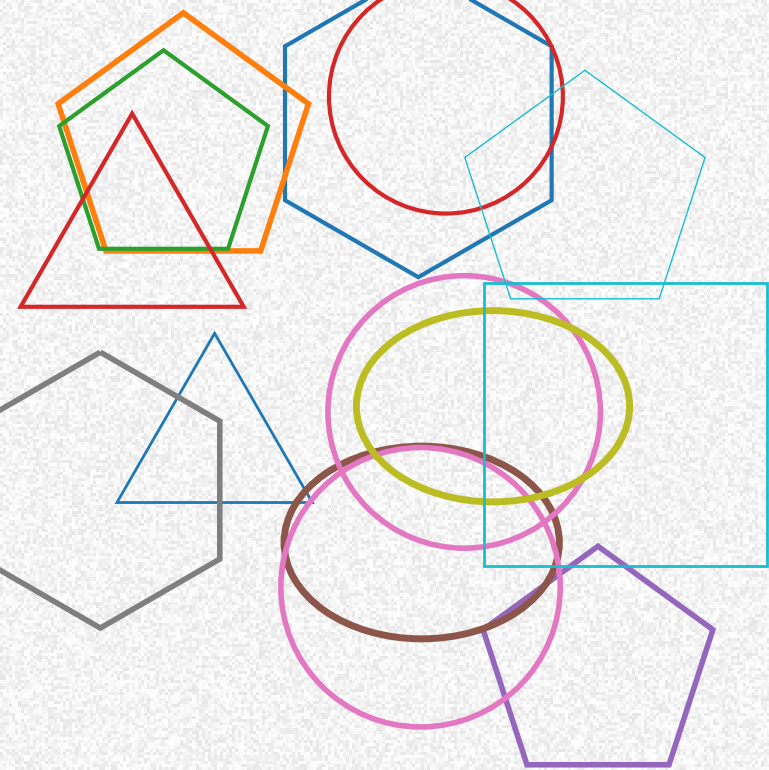[{"shape": "triangle", "thickness": 1, "radius": 0.73, "center": [0.279, 0.421]}, {"shape": "hexagon", "thickness": 1.5, "radius": 1.0, "center": [0.543, 0.84]}, {"shape": "pentagon", "thickness": 2, "radius": 0.85, "center": [0.238, 0.812]}, {"shape": "pentagon", "thickness": 1.5, "radius": 0.71, "center": [0.212, 0.792]}, {"shape": "circle", "thickness": 1.5, "radius": 0.76, "center": [0.579, 0.875]}, {"shape": "triangle", "thickness": 1.5, "radius": 0.84, "center": [0.172, 0.685]}, {"shape": "pentagon", "thickness": 2, "radius": 0.78, "center": [0.777, 0.134]}, {"shape": "oval", "thickness": 2.5, "radius": 0.89, "center": [0.548, 0.295]}, {"shape": "circle", "thickness": 2, "radius": 0.88, "center": [0.603, 0.465]}, {"shape": "circle", "thickness": 2, "radius": 0.91, "center": [0.546, 0.237]}, {"shape": "hexagon", "thickness": 2, "radius": 0.9, "center": [0.13, 0.364]}, {"shape": "oval", "thickness": 2.5, "radius": 0.89, "center": [0.64, 0.472]}, {"shape": "pentagon", "thickness": 0.5, "radius": 0.82, "center": [0.76, 0.745]}, {"shape": "square", "thickness": 1, "radius": 0.92, "center": [0.813, 0.449]}]